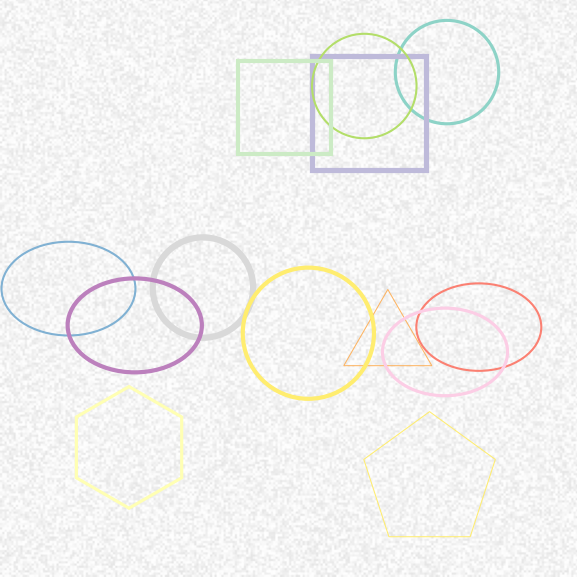[{"shape": "circle", "thickness": 1.5, "radius": 0.45, "center": [0.774, 0.874]}, {"shape": "hexagon", "thickness": 1.5, "radius": 0.53, "center": [0.223, 0.224]}, {"shape": "square", "thickness": 2.5, "radius": 0.49, "center": [0.638, 0.803]}, {"shape": "oval", "thickness": 1, "radius": 0.54, "center": [0.829, 0.433]}, {"shape": "oval", "thickness": 1, "radius": 0.58, "center": [0.119, 0.499]}, {"shape": "triangle", "thickness": 0.5, "radius": 0.44, "center": [0.672, 0.41]}, {"shape": "circle", "thickness": 1, "radius": 0.45, "center": [0.631, 0.85]}, {"shape": "oval", "thickness": 1.5, "radius": 0.54, "center": [0.771, 0.39]}, {"shape": "circle", "thickness": 3, "radius": 0.43, "center": [0.351, 0.501]}, {"shape": "oval", "thickness": 2, "radius": 0.58, "center": [0.233, 0.436]}, {"shape": "square", "thickness": 2, "radius": 0.4, "center": [0.493, 0.813]}, {"shape": "pentagon", "thickness": 0.5, "radius": 0.6, "center": [0.744, 0.167]}, {"shape": "circle", "thickness": 2, "radius": 0.57, "center": [0.534, 0.422]}]